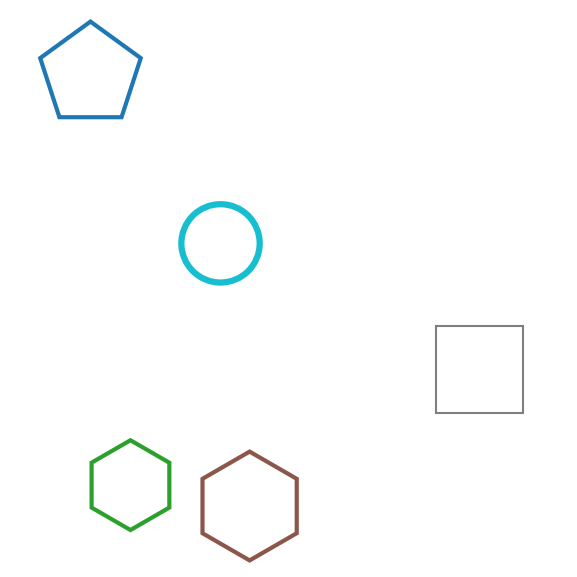[{"shape": "pentagon", "thickness": 2, "radius": 0.46, "center": [0.157, 0.87]}, {"shape": "hexagon", "thickness": 2, "radius": 0.39, "center": [0.226, 0.159]}, {"shape": "hexagon", "thickness": 2, "radius": 0.47, "center": [0.432, 0.123]}, {"shape": "square", "thickness": 1, "radius": 0.38, "center": [0.83, 0.359]}, {"shape": "circle", "thickness": 3, "radius": 0.34, "center": [0.382, 0.578]}]